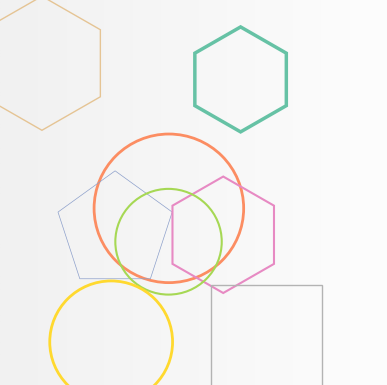[{"shape": "hexagon", "thickness": 2.5, "radius": 0.68, "center": [0.621, 0.794]}, {"shape": "circle", "thickness": 2, "radius": 0.96, "center": [0.436, 0.459]}, {"shape": "pentagon", "thickness": 0.5, "radius": 0.77, "center": [0.297, 0.401]}, {"shape": "hexagon", "thickness": 1.5, "radius": 0.76, "center": [0.576, 0.39]}, {"shape": "circle", "thickness": 1.5, "radius": 0.69, "center": [0.435, 0.372]}, {"shape": "circle", "thickness": 2, "radius": 0.79, "center": [0.287, 0.112]}, {"shape": "hexagon", "thickness": 1, "radius": 0.87, "center": [0.108, 0.836]}, {"shape": "square", "thickness": 1, "radius": 0.71, "center": [0.687, 0.117]}]